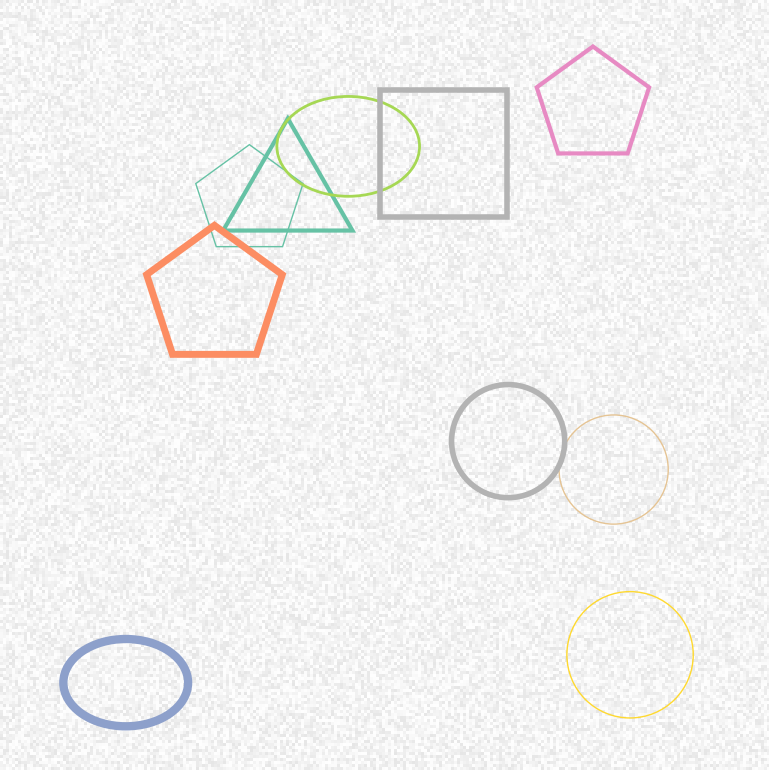[{"shape": "triangle", "thickness": 1.5, "radius": 0.48, "center": [0.374, 0.749]}, {"shape": "pentagon", "thickness": 0.5, "radius": 0.37, "center": [0.324, 0.739]}, {"shape": "pentagon", "thickness": 2.5, "radius": 0.46, "center": [0.278, 0.615]}, {"shape": "oval", "thickness": 3, "radius": 0.41, "center": [0.163, 0.113]}, {"shape": "pentagon", "thickness": 1.5, "radius": 0.38, "center": [0.77, 0.863]}, {"shape": "oval", "thickness": 1, "radius": 0.46, "center": [0.452, 0.81]}, {"shape": "circle", "thickness": 0.5, "radius": 0.41, "center": [0.818, 0.15]}, {"shape": "circle", "thickness": 0.5, "radius": 0.35, "center": [0.797, 0.39]}, {"shape": "square", "thickness": 2, "radius": 0.41, "center": [0.576, 0.8]}, {"shape": "circle", "thickness": 2, "radius": 0.37, "center": [0.66, 0.427]}]